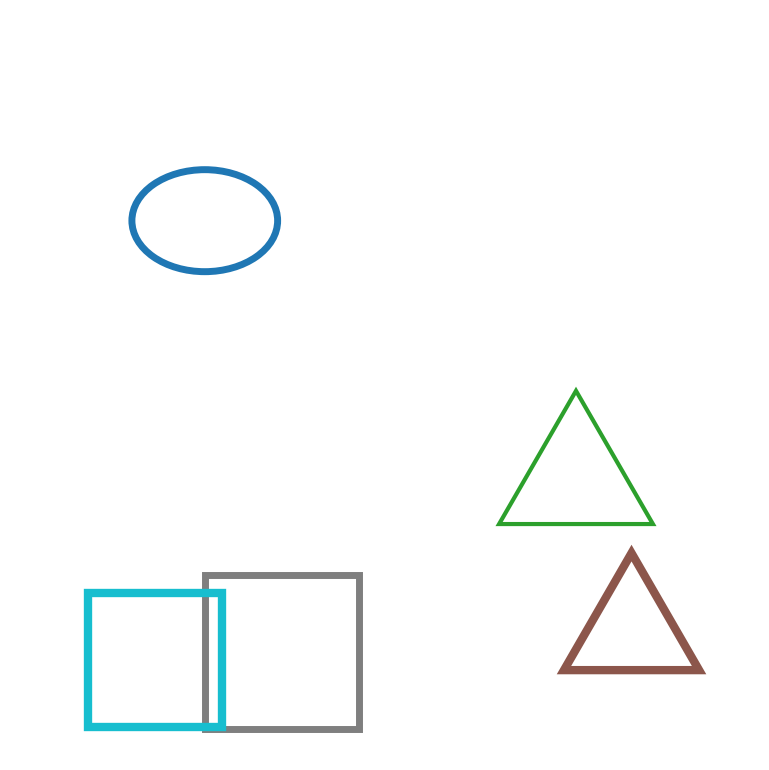[{"shape": "oval", "thickness": 2.5, "radius": 0.47, "center": [0.266, 0.713]}, {"shape": "triangle", "thickness": 1.5, "radius": 0.58, "center": [0.748, 0.377]}, {"shape": "triangle", "thickness": 3, "radius": 0.51, "center": [0.82, 0.18]}, {"shape": "square", "thickness": 2.5, "radius": 0.5, "center": [0.366, 0.153]}, {"shape": "square", "thickness": 3, "radius": 0.44, "center": [0.201, 0.143]}]